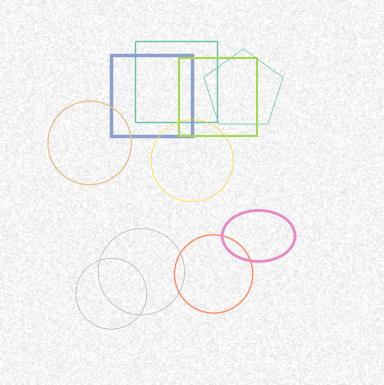[{"shape": "square", "thickness": 1, "radius": 0.53, "center": [0.457, 0.789]}, {"shape": "pentagon", "thickness": 0.5, "radius": 0.54, "center": [0.632, 0.765]}, {"shape": "circle", "thickness": 1, "radius": 0.51, "center": [0.555, 0.288]}, {"shape": "square", "thickness": 2.5, "radius": 0.53, "center": [0.393, 0.752]}, {"shape": "oval", "thickness": 2, "radius": 0.47, "center": [0.672, 0.387]}, {"shape": "square", "thickness": 1.5, "radius": 0.51, "center": [0.567, 0.749]}, {"shape": "circle", "thickness": 0.5, "radius": 0.53, "center": [0.499, 0.582]}, {"shape": "circle", "thickness": 1, "radius": 0.54, "center": [0.233, 0.629]}, {"shape": "circle", "thickness": 0.5, "radius": 0.46, "center": [0.289, 0.237]}, {"shape": "circle", "thickness": 0.5, "radius": 0.56, "center": [0.367, 0.294]}]